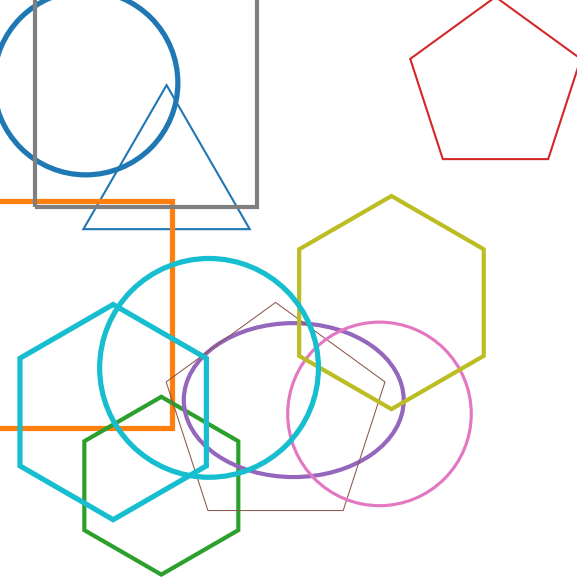[{"shape": "triangle", "thickness": 1, "radius": 0.83, "center": [0.288, 0.685]}, {"shape": "circle", "thickness": 2.5, "radius": 0.8, "center": [0.149, 0.856]}, {"shape": "square", "thickness": 2.5, "radius": 0.98, "center": [0.101, 0.455]}, {"shape": "hexagon", "thickness": 2, "radius": 0.77, "center": [0.279, 0.158]}, {"shape": "pentagon", "thickness": 1, "radius": 0.78, "center": [0.858, 0.849]}, {"shape": "oval", "thickness": 2, "radius": 0.95, "center": [0.509, 0.306]}, {"shape": "pentagon", "thickness": 0.5, "radius": 1.0, "center": [0.477, 0.276]}, {"shape": "circle", "thickness": 1.5, "radius": 0.79, "center": [0.657, 0.282]}, {"shape": "square", "thickness": 2, "radius": 0.96, "center": [0.253, 0.832]}, {"shape": "hexagon", "thickness": 2, "radius": 0.92, "center": [0.678, 0.475]}, {"shape": "hexagon", "thickness": 2.5, "radius": 0.93, "center": [0.196, 0.286]}, {"shape": "circle", "thickness": 2.5, "radius": 0.95, "center": [0.362, 0.362]}]